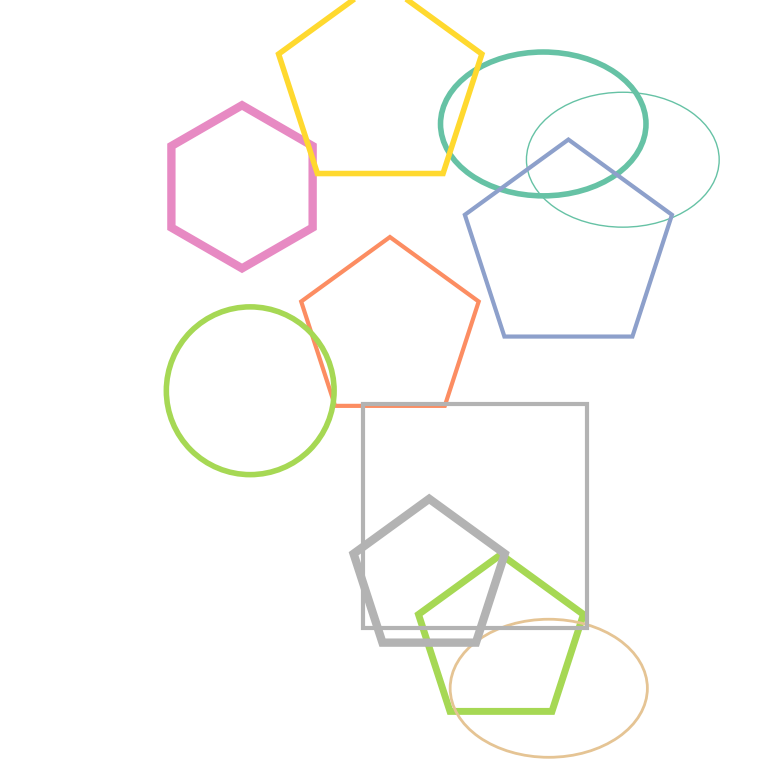[{"shape": "oval", "thickness": 2, "radius": 0.67, "center": [0.706, 0.839]}, {"shape": "oval", "thickness": 0.5, "radius": 0.63, "center": [0.809, 0.793]}, {"shape": "pentagon", "thickness": 1.5, "radius": 0.61, "center": [0.506, 0.571]}, {"shape": "pentagon", "thickness": 1.5, "radius": 0.71, "center": [0.738, 0.677]}, {"shape": "hexagon", "thickness": 3, "radius": 0.53, "center": [0.314, 0.757]}, {"shape": "circle", "thickness": 2, "radius": 0.54, "center": [0.325, 0.493]}, {"shape": "pentagon", "thickness": 2.5, "radius": 0.56, "center": [0.651, 0.167]}, {"shape": "pentagon", "thickness": 2, "radius": 0.69, "center": [0.494, 0.887]}, {"shape": "oval", "thickness": 1, "radius": 0.64, "center": [0.713, 0.106]}, {"shape": "square", "thickness": 1.5, "radius": 0.73, "center": [0.617, 0.33]}, {"shape": "pentagon", "thickness": 3, "radius": 0.52, "center": [0.557, 0.249]}]